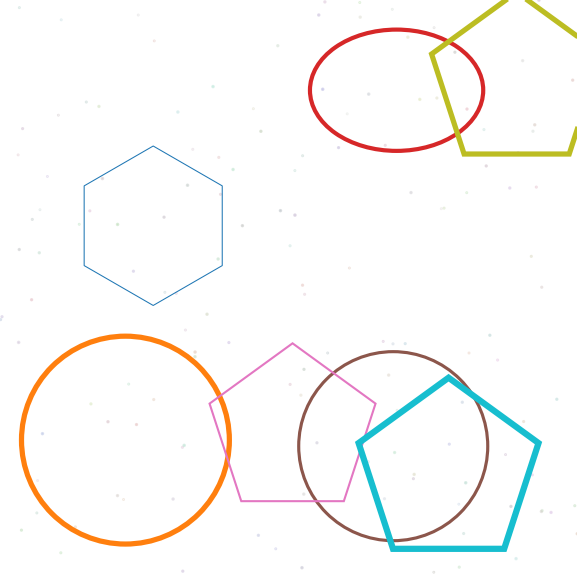[{"shape": "hexagon", "thickness": 0.5, "radius": 0.69, "center": [0.265, 0.608]}, {"shape": "circle", "thickness": 2.5, "radius": 0.9, "center": [0.217, 0.237]}, {"shape": "oval", "thickness": 2, "radius": 0.75, "center": [0.687, 0.843]}, {"shape": "circle", "thickness": 1.5, "radius": 0.82, "center": [0.681, 0.227]}, {"shape": "pentagon", "thickness": 1, "radius": 0.76, "center": [0.507, 0.254]}, {"shape": "pentagon", "thickness": 2.5, "radius": 0.77, "center": [0.895, 0.858]}, {"shape": "pentagon", "thickness": 3, "radius": 0.82, "center": [0.777, 0.181]}]